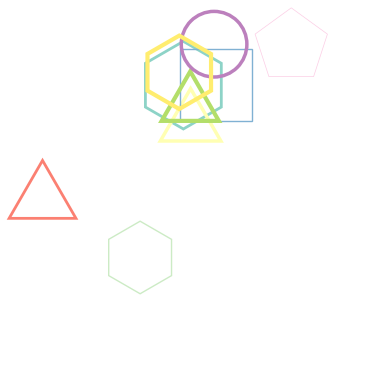[{"shape": "hexagon", "thickness": 2, "radius": 0.57, "center": [0.476, 0.779]}, {"shape": "triangle", "thickness": 2.5, "radius": 0.45, "center": [0.495, 0.679]}, {"shape": "triangle", "thickness": 2, "radius": 0.5, "center": [0.11, 0.483]}, {"shape": "square", "thickness": 1, "radius": 0.47, "center": [0.562, 0.778]}, {"shape": "triangle", "thickness": 3, "radius": 0.43, "center": [0.494, 0.729]}, {"shape": "pentagon", "thickness": 0.5, "radius": 0.49, "center": [0.757, 0.881]}, {"shape": "circle", "thickness": 2.5, "radius": 0.43, "center": [0.556, 0.885]}, {"shape": "hexagon", "thickness": 1, "radius": 0.47, "center": [0.364, 0.331]}, {"shape": "hexagon", "thickness": 3, "radius": 0.48, "center": [0.466, 0.812]}]